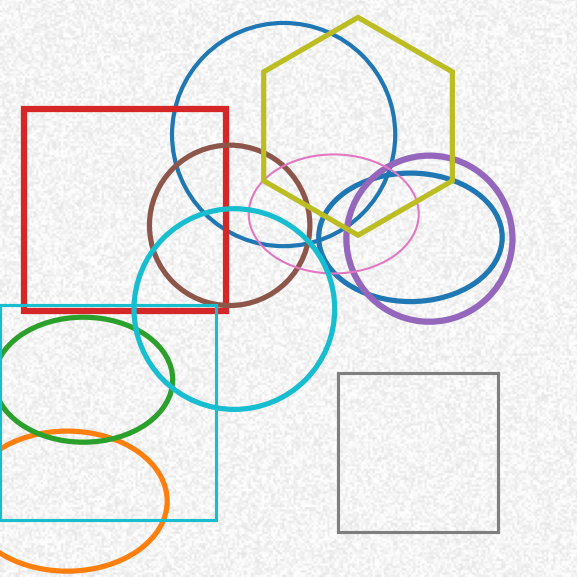[{"shape": "circle", "thickness": 2, "radius": 0.97, "center": [0.491, 0.766]}, {"shape": "oval", "thickness": 2.5, "radius": 0.79, "center": [0.711, 0.588]}, {"shape": "oval", "thickness": 2.5, "radius": 0.87, "center": [0.116, 0.131]}, {"shape": "oval", "thickness": 2.5, "radius": 0.77, "center": [0.144, 0.342]}, {"shape": "square", "thickness": 3, "radius": 0.88, "center": [0.216, 0.636]}, {"shape": "circle", "thickness": 3, "radius": 0.72, "center": [0.744, 0.586]}, {"shape": "circle", "thickness": 2.5, "radius": 0.69, "center": [0.398, 0.609]}, {"shape": "oval", "thickness": 1, "radius": 0.74, "center": [0.578, 0.629]}, {"shape": "square", "thickness": 1.5, "radius": 0.69, "center": [0.724, 0.215]}, {"shape": "hexagon", "thickness": 2.5, "radius": 0.94, "center": [0.62, 0.78]}, {"shape": "square", "thickness": 1.5, "radius": 0.93, "center": [0.187, 0.285]}, {"shape": "circle", "thickness": 2.5, "radius": 0.87, "center": [0.406, 0.464]}]